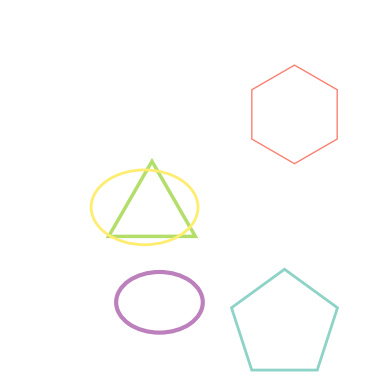[{"shape": "pentagon", "thickness": 2, "radius": 0.72, "center": [0.739, 0.156]}, {"shape": "hexagon", "thickness": 1, "radius": 0.64, "center": [0.765, 0.703]}, {"shape": "triangle", "thickness": 2.5, "radius": 0.65, "center": [0.395, 0.451]}, {"shape": "oval", "thickness": 3, "radius": 0.56, "center": [0.414, 0.215]}, {"shape": "oval", "thickness": 2, "radius": 0.69, "center": [0.376, 0.462]}]